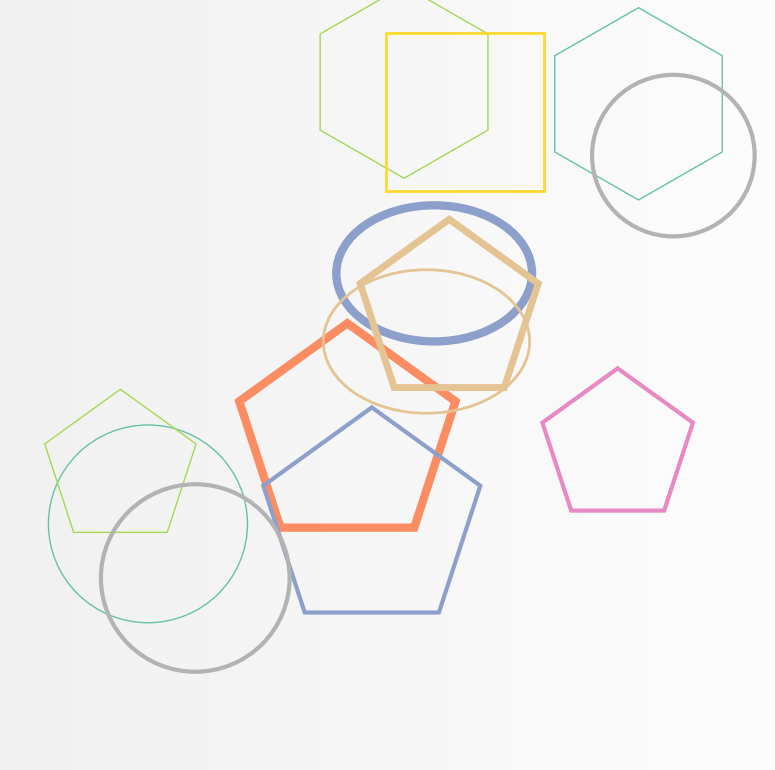[{"shape": "circle", "thickness": 0.5, "radius": 0.64, "center": [0.191, 0.32]}, {"shape": "hexagon", "thickness": 0.5, "radius": 0.62, "center": [0.824, 0.865]}, {"shape": "pentagon", "thickness": 3, "radius": 0.73, "center": [0.448, 0.433]}, {"shape": "pentagon", "thickness": 1.5, "radius": 0.74, "center": [0.48, 0.324]}, {"shape": "oval", "thickness": 3, "radius": 0.63, "center": [0.56, 0.645]}, {"shape": "pentagon", "thickness": 1.5, "radius": 0.51, "center": [0.797, 0.42]}, {"shape": "pentagon", "thickness": 0.5, "radius": 0.51, "center": [0.155, 0.392]}, {"shape": "hexagon", "thickness": 0.5, "radius": 0.62, "center": [0.521, 0.893]}, {"shape": "square", "thickness": 1, "radius": 0.51, "center": [0.6, 0.855]}, {"shape": "oval", "thickness": 1, "radius": 0.67, "center": [0.55, 0.557]}, {"shape": "pentagon", "thickness": 2.5, "radius": 0.6, "center": [0.58, 0.594]}, {"shape": "circle", "thickness": 1.5, "radius": 0.52, "center": [0.869, 0.798]}, {"shape": "circle", "thickness": 1.5, "radius": 0.61, "center": [0.252, 0.249]}]